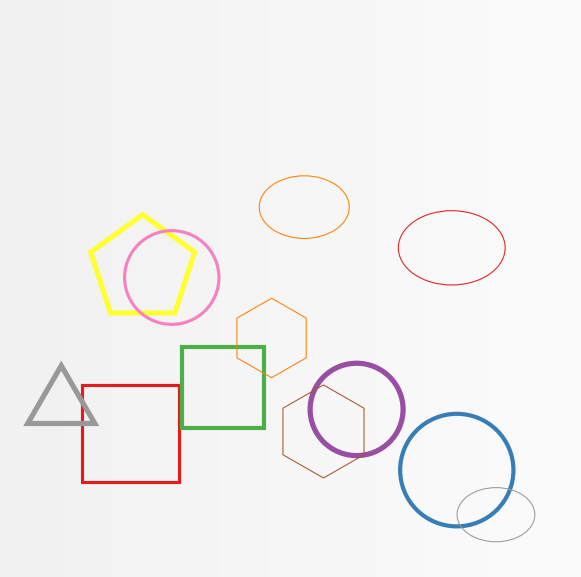[{"shape": "square", "thickness": 1.5, "radius": 0.42, "center": [0.224, 0.248]}, {"shape": "oval", "thickness": 0.5, "radius": 0.46, "center": [0.777, 0.57]}, {"shape": "circle", "thickness": 2, "radius": 0.49, "center": [0.786, 0.185]}, {"shape": "square", "thickness": 2, "radius": 0.35, "center": [0.384, 0.328]}, {"shape": "circle", "thickness": 2.5, "radius": 0.4, "center": [0.613, 0.29]}, {"shape": "oval", "thickness": 0.5, "radius": 0.39, "center": [0.523, 0.641]}, {"shape": "hexagon", "thickness": 0.5, "radius": 0.34, "center": [0.467, 0.414]}, {"shape": "pentagon", "thickness": 2.5, "radius": 0.47, "center": [0.246, 0.533]}, {"shape": "hexagon", "thickness": 0.5, "radius": 0.4, "center": [0.557, 0.252]}, {"shape": "circle", "thickness": 1.5, "radius": 0.41, "center": [0.295, 0.519]}, {"shape": "triangle", "thickness": 2.5, "radius": 0.33, "center": [0.105, 0.299]}, {"shape": "oval", "thickness": 0.5, "radius": 0.33, "center": [0.853, 0.108]}]